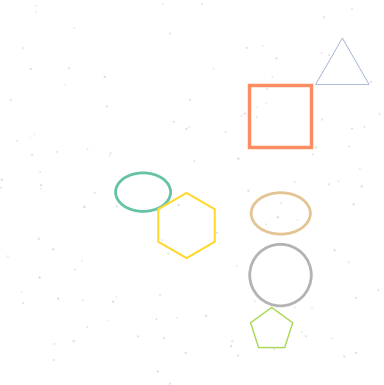[{"shape": "oval", "thickness": 2, "radius": 0.36, "center": [0.372, 0.501]}, {"shape": "square", "thickness": 2.5, "radius": 0.4, "center": [0.728, 0.698]}, {"shape": "triangle", "thickness": 0.5, "radius": 0.4, "center": [0.889, 0.821]}, {"shape": "pentagon", "thickness": 1, "radius": 0.29, "center": [0.706, 0.144]}, {"shape": "hexagon", "thickness": 1.5, "radius": 0.42, "center": [0.484, 0.414]}, {"shape": "oval", "thickness": 2, "radius": 0.38, "center": [0.729, 0.446]}, {"shape": "circle", "thickness": 2, "radius": 0.4, "center": [0.729, 0.285]}]